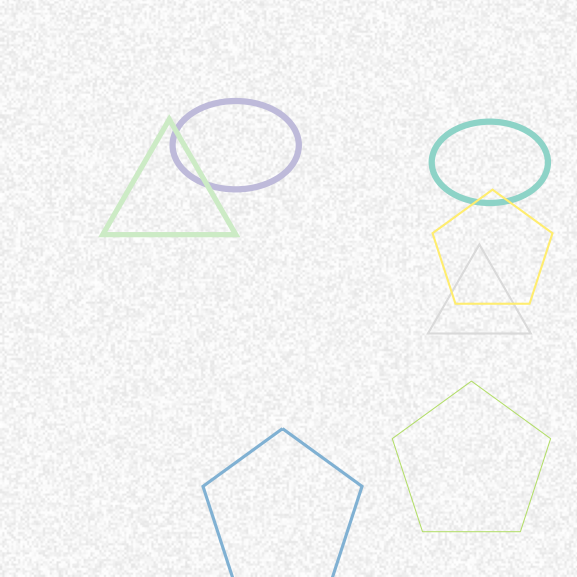[{"shape": "oval", "thickness": 3, "radius": 0.5, "center": [0.848, 0.718]}, {"shape": "oval", "thickness": 3, "radius": 0.55, "center": [0.408, 0.748]}, {"shape": "pentagon", "thickness": 1.5, "radius": 0.72, "center": [0.489, 0.112]}, {"shape": "pentagon", "thickness": 0.5, "radius": 0.72, "center": [0.816, 0.195]}, {"shape": "triangle", "thickness": 1, "radius": 0.51, "center": [0.83, 0.473]}, {"shape": "triangle", "thickness": 2.5, "radius": 0.67, "center": [0.293, 0.659]}, {"shape": "pentagon", "thickness": 1, "radius": 0.55, "center": [0.853, 0.562]}]